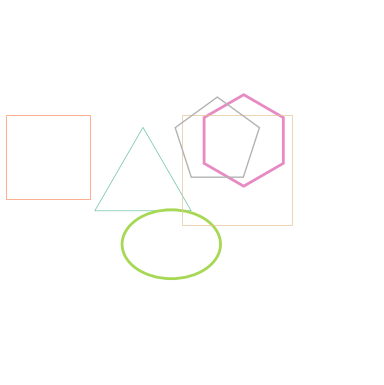[{"shape": "triangle", "thickness": 0.5, "radius": 0.72, "center": [0.371, 0.525]}, {"shape": "square", "thickness": 0.5, "radius": 0.55, "center": [0.125, 0.591]}, {"shape": "hexagon", "thickness": 2, "radius": 0.59, "center": [0.633, 0.635]}, {"shape": "oval", "thickness": 2, "radius": 0.64, "center": [0.445, 0.366]}, {"shape": "square", "thickness": 0.5, "radius": 0.72, "center": [0.616, 0.558]}, {"shape": "pentagon", "thickness": 1, "radius": 0.58, "center": [0.564, 0.633]}]